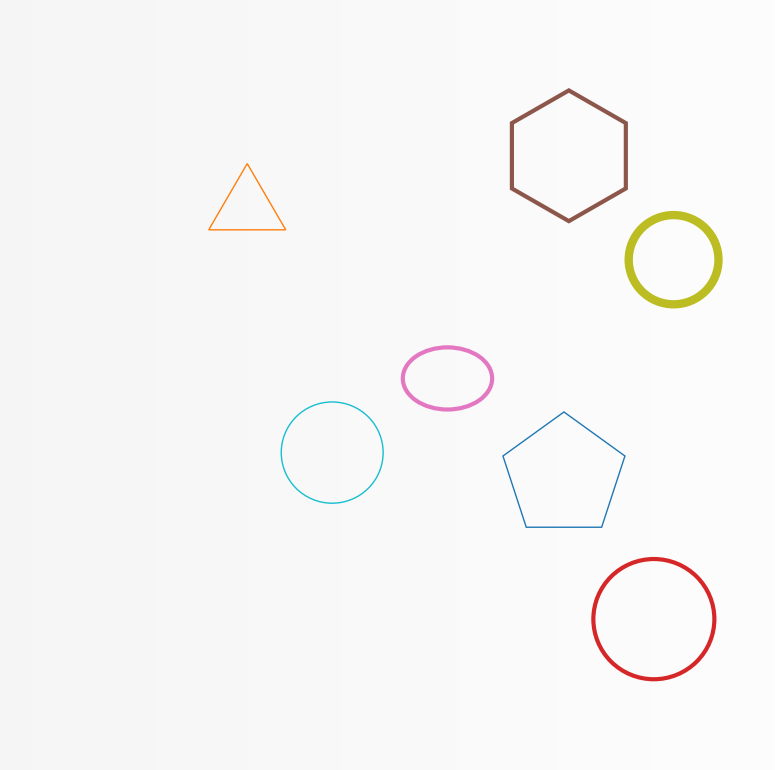[{"shape": "pentagon", "thickness": 0.5, "radius": 0.41, "center": [0.728, 0.382]}, {"shape": "triangle", "thickness": 0.5, "radius": 0.29, "center": [0.319, 0.73]}, {"shape": "circle", "thickness": 1.5, "radius": 0.39, "center": [0.844, 0.196]}, {"shape": "hexagon", "thickness": 1.5, "radius": 0.42, "center": [0.734, 0.798]}, {"shape": "oval", "thickness": 1.5, "radius": 0.29, "center": [0.577, 0.509]}, {"shape": "circle", "thickness": 3, "radius": 0.29, "center": [0.869, 0.663]}, {"shape": "circle", "thickness": 0.5, "radius": 0.33, "center": [0.429, 0.412]}]